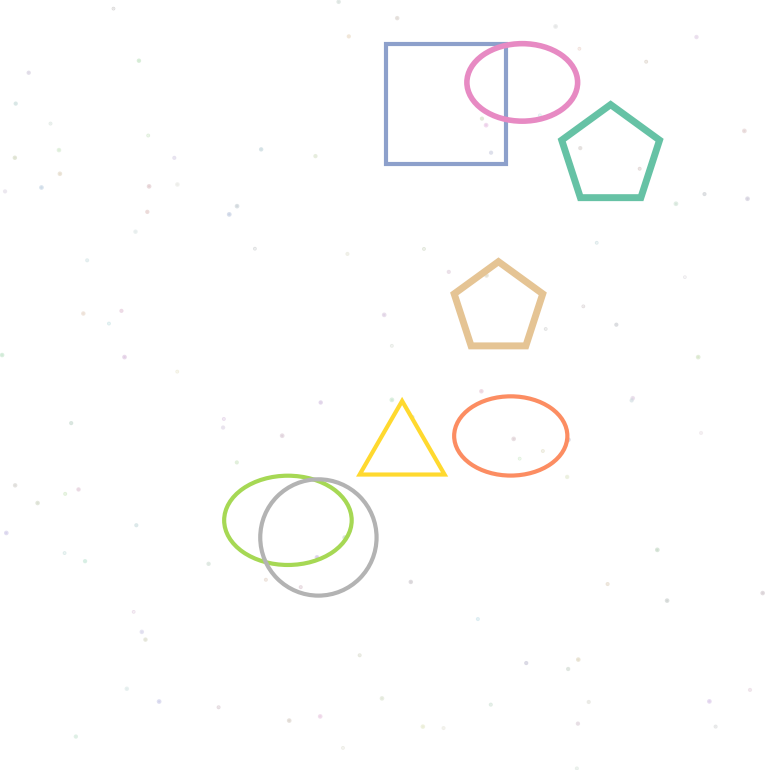[{"shape": "pentagon", "thickness": 2.5, "radius": 0.33, "center": [0.793, 0.797]}, {"shape": "oval", "thickness": 1.5, "radius": 0.37, "center": [0.663, 0.434]}, {"shape": "square", "thickness": 1.5, "radius": 0.39, "center": [0.579, 0.865]}, {"shape": "oval", "thickness": 2, "radius": 0.36, "center": [0.678, 0.893]}, {"shape": "oval", "thickness": 1.5, "radius": 0.41, "center": [0.374, 0.324]}, {"shape": "triangle", "thickness": 1.5, "radius": 0.32, "center": [0.522, 0.416]}, {"shape": "pentagon", "thickness": 2.5, "radius": 0.3, "center": [0.647, 0.6]}, {"shape": "circle", "thickness": 1.5, "radius": 0.38, "center": [0.414, 0.302]}]